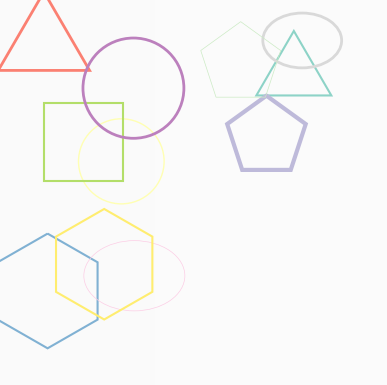[{"shape": "triangle", "thickness": 1.5, "radius": 0.56, "center": [0.758, 0.808]}, {"shape": "circle", "thickness": 1, "radius": 0.55, "center": [0.313, 0.581]}, {"shape": "pentagon", "thickness": 3, "radius": 0.53, "center": [0.688, 0.645]}, {"shape": "triangle", "thickness": 2, "radius": 0.68, "center": [0.113, 0.885]}, {"shape": "hexagon", "thickness": 1.5, "radius": 0.74, "center": [0.123, 0.244]}, {"shape": "square", "thickness": 1.5, "radius": 0.51, "center": [0.216, 0.632]}, {"shape": "oval", "thickness": 0.5, "radius": 0.65, "center": [0.347, 0.284]}, {"shape": "oval", "thickness": 2, "radius": 0.51, "center": [0.78, 0.895]}, {"shape": "circle", "thickness": 2, "radius": 0.65, "center": [0.344, 0.771]}, {"shape": "pentagon", "thickness": 0.5, "radius": 0.54, "center": [0.621, 0.835]}, {"shape": "hexagon", "thickness": 1.5, "radius": 0.72, "center": [0.269, 0.314]}]